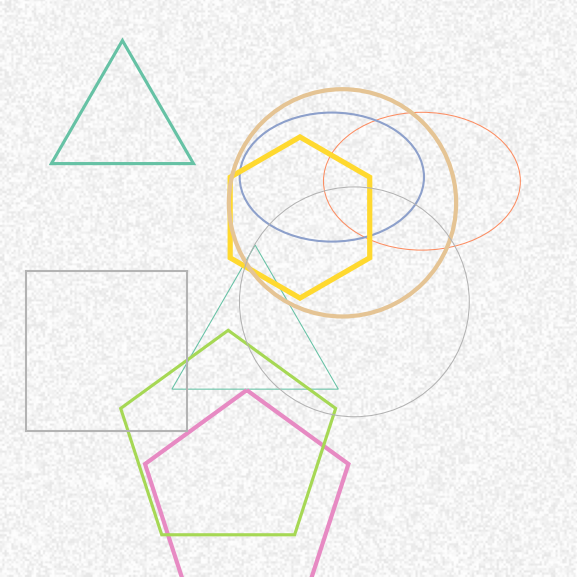[{"shape": "triangle", "thickness": 0.5, "radius": 0.83, "center": [0.442, 0.408]}, {"shape": "triangle", "thickness": 1.5, "radius": 0.71, "center": [0.212, 0.787]}, {"shape": "oval", "thickness": 0.5, "radius": 0.85, "center": [0.731, 0.685]}, {"shape": "oval", "thickness": 1, "radius": 0.8, "center": [0.575, 0.693]}, {"shape": "pentagon", "thickness": 2, "radius": 0.93, "center": [0.427, 0.138]}, {"shape": "pentagon", "thickness": 1.5, "radius": 0.98, "center": [0.395, 0.231]}, {"shape": "hexagon", "thickness": 2.5, "radius": 0.7, "center": [0.519, 0.622]}, {"shape": "circle", "thickness": 2, "radius": 0.98, "center": [0.593, 0.648]}, {"shape": "circle", "thickness": 0.5, "radius": 0.99, "center": [0.614, 0.476]}, {"shape": "square", "thickness": 1, "radius": 0.7, "center": [0.185, 0.391]}]